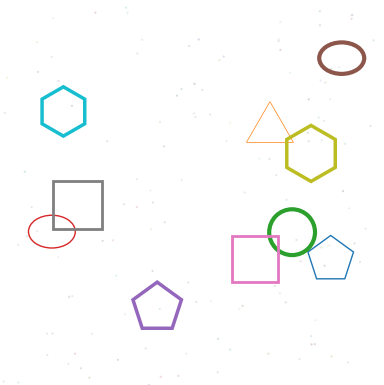[{"shape": "pentagon", "thickness": 1, "radius": 0.31, "center": [0.859, 0.326]}, {"shape": "triangle", "thickness": 0.5, "radius": 0.35, "center": [0.701, 0.665]}, {"shape": "circle", "thickness": 3, "radius": 0.3, "center": [0.759, 0.397]}, {"shape": "oval", "thickness": 1, "radius": 0.3, "center": [0.135, 0.398]}, {"shape": "pentagon", "thickness": 2.5, "radius": 0.33, "center": [0.408, 0.201]}, {"shape": "oval", "thickness": 3, "radius": 0.29, "center": [0.888, 0.849]}, {"shape": "square", "thickness": 2, "radius": 0.3, "center": [0.662, 0.327]}, {"shape": "square", "thickness": 2, "radius": 0.31, "center": [0.201, 0.468]}, {"shape": "hexagon", "thickness": 2.5, "radius": 0.36, "center": [0.808, 0.601]}, {"shape": "hexagon", "thickness": 2.5, "radius": 0.32, "center": [0.165, 0.711]}]